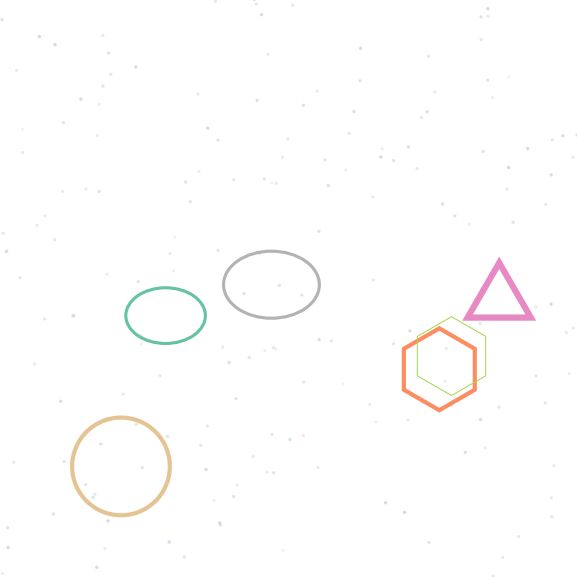[{"shape": "oval", "thickness": 1.5, "radius": 0.34, "center": [0.287, 0.453]}, {"shape": "hexagon", "thickness": 2, "radius": 0.35, "center": [0.761, 0.36]}, {"shape": "triangle", "thickness": 3, "radius": 0.32, "center": [0.864, 0.481]}, {"shape": "hexagon", "thickness": 0.5, "radius": 0.34, "center": [0.782, 0.382]}, {"shape": "circle", "thickness": 2, "radius": 0.42, "center": [0.21, 0.191]}, {"shape": "oval", "thickness": 1.5, "radius": 0.41, "center": [0.47, 0.506]}]